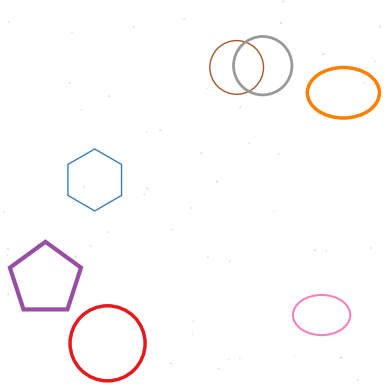[{"shape": "circle", "thickness": 2.5, "radius": 0.49, "center": [0.279, 0.108]}, {"shape": "hexagon", "thickness": 1, "radius": 0.4, "center": [0.246, 0.533]}, {"shape": "pentagon", "thickness": 3, "radius": 0.49, "center": [0.118, 0.275]}, {"shape": "oval", "thickness": 2.5, "radius": 0.47, "center": [0.892, 0.759]}, {"shape": "circle", "thickness": 1, "radius": 0.35, "center": [0.615, 0.825]}, {"shape": "oval", "thickness": 1.5, "radius": 0.37, "center": [0.835, 0.182]}, {"shape": "circle", "thickness": 2, "radius": 0.38, "center": [0.682, 0.829]}]